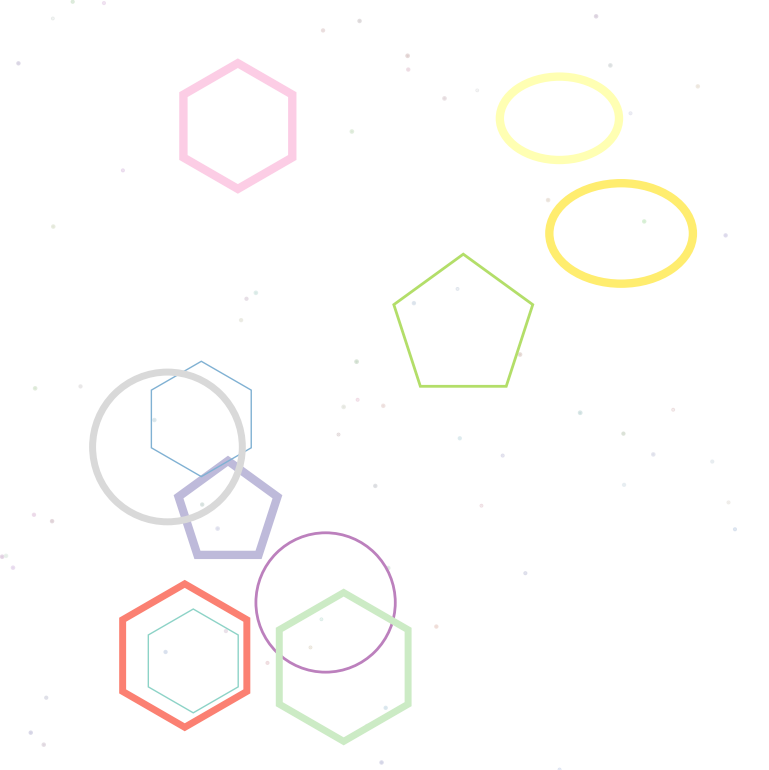[{"shape": "hexagon", "thickness": 0.5, "radius": 0.34, "center": [0.251, 0.142]}, {"shape": "oval", "thickness": 3, "radius": 0.39, "center": [0.727, 0.846]}, {"shape": "pentagon", "thickness": 3, "radius": 0.34, "center": [0.296, 0.334]}, {"shape": "hexagon", "thickness": 2.5, "radius": 0.47, "center": [0.24, 0.149]}, {"shape": "hexagon", "thickness": 0.5, "radius": 0.37, "center": [0.261, 0.456]}, {"shape": "pentagon", "thickness": 1, "radius": 0.47, "center": [0.602, 0.575]}, {"shape": "hexagon", "thickness": 3, "radius": 0.41, "center": [0.309, 0.836]}, {"shape": "circle", "thickness": 2.5, "radius": 0.49, "center": [0.217, 0.42]}, {"shape": "circle", "thickness": 1, "radius": 0.45, "center": [0.423, 0.218]}, {"shape": "hexagon", "thickness": 2.5, "radius": 0.48, "center": [0.446, 0.134]}, {"shape": "oval", "thickness": 3, "radius": 0.47, "center": [0.807, 0.697]}]